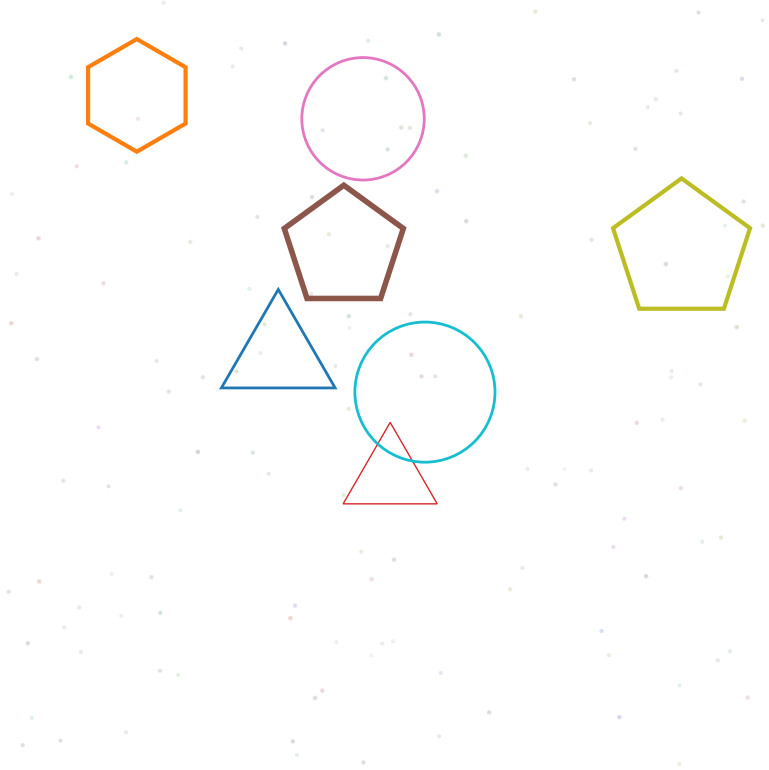[{"shape": "triangle", "thickness": 1, "radius": 0.43, "center": [0.361, 0.539]}, {"shape": "hexagon", "thickness": 1.5, "radius": 0.37, "center": [0.178, 0.876]}, {"shape": "triangle", "thickness": 0.5, "radius": 0.35, "center": [0.507, 0.381]}, {"shape": "pentagon", "thickness": 2, "radius": 0.41, "center": [0.447, 0.678]}, {"shape": "circle", "thickness": 1, "radius": 0.4, "center": [0.471, 0.846]}, {"shape": "pentagon", "thickness": 1.5, "radius": 0.47, "center": [0.885, 0.675]}, {"shape": "circle", "thickness": 1, "radius": 0.45, "center": [0.552, 0.491]}]